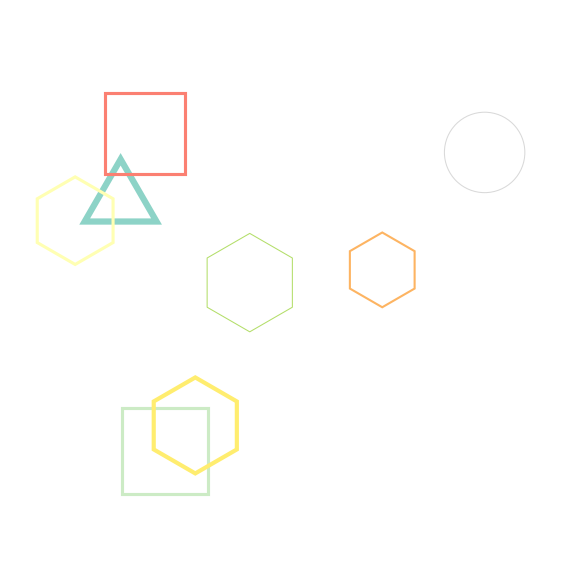[{"shape": "triangle", "thickness": 3, "radius": 0.36, "center": [0.209, 0.651]}, {"shape": "hexagon", "thickness": 1.5, "radius": 0.38, "center": [0.13, 0.617]}, {"shape": "square", "thickness": 1.5, "radius": 0.35, "center": [0.251, 0.767]}, {"shape": "hexagon", "thickness": 1, "radius": 0.32, "center": [0.662, 0.532]}, {"shape": "hexagon", "thickness": 0.5, "radius": 0.43, "center": [0.432, 0.51]}, {"shape": "circle", "thickness": 0.5, "radius": 0.35, "center": [0.839, 0.735]}, {"shape": "square", "thickness": 1.5, "radius": 0.37, "center": [0.286, 0.218]}, {"shape": "hexagon", "thickness": 2, "radius": 0.42, "center": [0.338, 0.262]}]